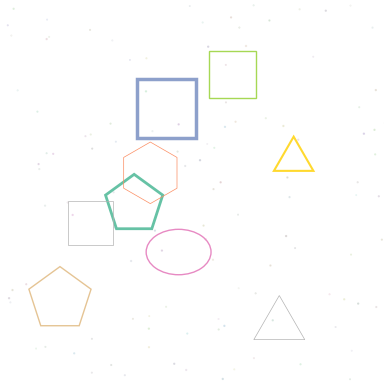[{"shape": "pentagon", "thickness": 2, "radius": 0.39, "center": [0.348, 0.469]}, {"shape": "hexagon", "thickness": 0.5, "radius": 0.4, "center": [0.39, 0.551]}, {"shape": "square", "thickness": 2.5, "radius": 0.38, "center": [0.432, 0.719]}, {"shape": "oval", "thickness": 1, "radius": 0.42, "center": [0.464, 0.345]}, {"shape": "square", "thickness": 1, "radius": 0.31, "center": [0.603, 0.807]}, {"shape": "triangle", "thickness": 1.5, "radius": 0.3, "center": [0.763, 0.586]}, {"shape": "pentagon", "thickness": 1, "radius": 0.42, "center": [0.156, 0.223]}, {"shape": "triangle", "thickness": 0.5, "radius": 0.38, "center": [0.725, 0.156]}, {"shape": "square", "thickness": 0.5, "radius": 0.29, "center": [0.235, 0.421]}]